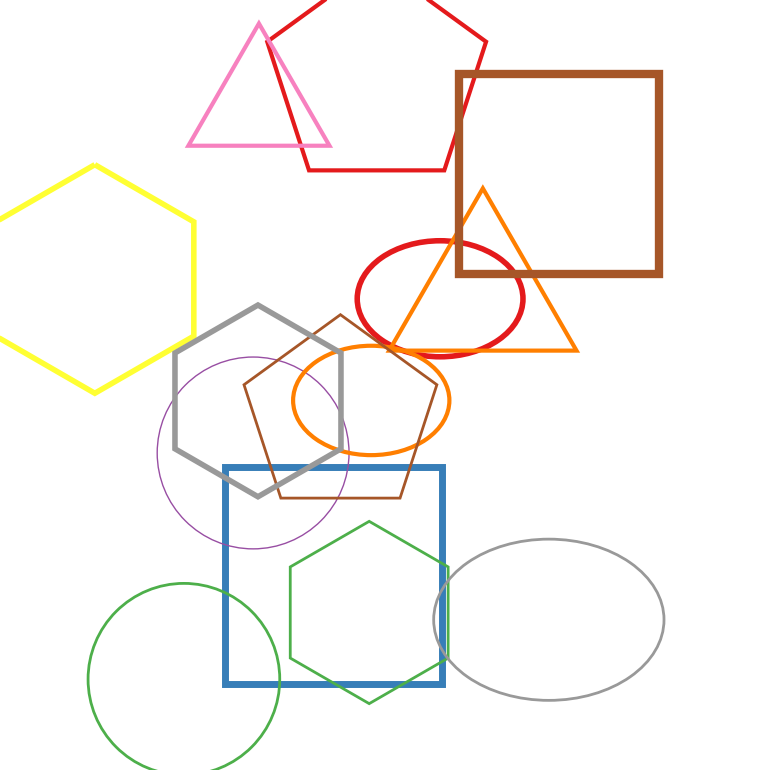[{"shape": "oval", "thickness": 2, "radius": 0.54, "center": [0.572, 0.612]}, {"shape": "pentagon", "thickness": 1.5, "radius": 0.75, "center": [0.489, 0.9]}, {"shape": "square", "thickness": 2.5, "radius": 0.7, "center": [0.433, 0.253]}, {"shape": "circle", "thickness": 1, "radius": 0.62, "center": [0.239, 0.118]}, {"shape": "hexagon", "thickness": 1, "radius": 0.59, "center": [0.479, 0.205]}, {"shape": "circle", "thickness": 0.5, "radius": 0.62, "center": [0.329, 0.412]}, {"shape": "oval", "thickness": 1.5, "radius": 0.51, "center": [0.482, 0.48]}, {"shape": "triangle", "thickness": 1.5, "radius": 0.7, "center": [0.627, 0.615]}, {"shape": "hexagon", "thickness": 2, "radius": 0.74, "center": [0.123, 0.638]}, {"shape": "pentagon", "thickness": 1, "radius": 0.66, "center": [0.442, 0.46]}, {"shape": "square", "thickness": 3, "radius": 0.65, "center": [0.726, 0.774]}, {"shape": "triangle", "thickness": 1.5, "radius": 0.53, "center": [0.336, 0.864]}, {"shape": "oval", "thickness": 1, "radius": 0.75, "center": [0.713, 0.195]}, {"shape": "hexagon", "thickness": 2, "radius": 0.62, "center": [0.335, 0.479]}]